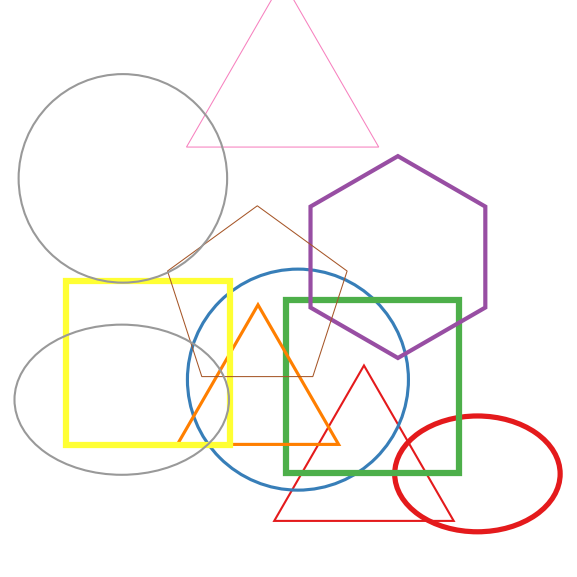[{"shape": "oval", "thickness": 2.5, "radius": 0.72, "center": [0.827, 0.179]}, {"shape": "triangle", "thickness": 1, "radius": 0.9, "center": [0.63, 0.187]}, {"shape": "circle", "thickness": 1.5, "radius": 0.96, "center": [0.516, 0.342]}, {"shape": "square", "thickness": 3, "radius": 0.75, "center": [0.645, 0.33]}, {"shape": "hexagon", "thickness": 2, "radius": 0.87, "center": [0.689, 0.554]}, {"shape": "triangle", "thickness": 1.5, "radius": 0.81, "center": [0.447, 0.31]}, {"shape": "square", "thickness": 3, "radius": 0.71, "center": [0.256, 0.371]}, {"shape": "pentagon", "thickness": 0.5, "radius": 0.82, "center": [0.446, 0.479]}, {"shape": "triangle", "thickness": 0.5, "radius": 0.96, "center": [0.489, 0.841]}, {"shape": "circle", "thickness": 1, "radius": 0.9, "center": [0.213, 0.69]}, {"shape": "oval", "thickness": 1, "radius": 0.93, "center": [0.211, 0.307]}]